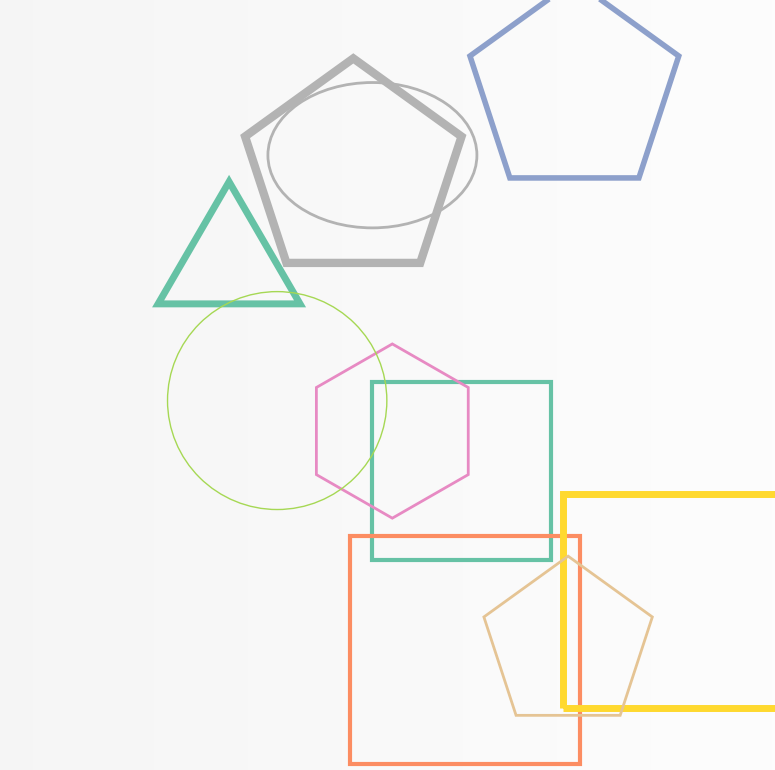[{"shape": "square", "thickness": 1.5, "radius": 0.58, "center": [0.595, 0.388]}, {"shape": "triangle", "thickness": 2.5, "radius": 0.53, "center": [0.296, 0.658]}, {"shape": "square", "thickness": 1.5, "radius": 0.74, "center": [0.6, 0.156]}, {"shape": "pentagon", "thickness": 2, "radius": 0.71, "center": [0.741, 0.883]}, {"shape": "hexagon", "thickness": 1, "radius": 0.57, "center": [0.506, 0.44]}, {"shape": "circle", "thickness": 0.5, "radius": 0.71, "center": [0.358, 0.48]}, {"shape": "square", "thickness": 2.5, "radius": 0.69, "center": [0.865, 0.219]}, {"shape": "pentagon", "thickness": 1, "radius": 0.57, "center": [0.733, 0.163]}, {"shape": "oval", "thickness": 1, "radius": 0.67, "center": [0.481, 0.798]}, {"shape": "pentagon", "thickness": 3, "radius": 0.73, "center": [0.456, 0.777]}]